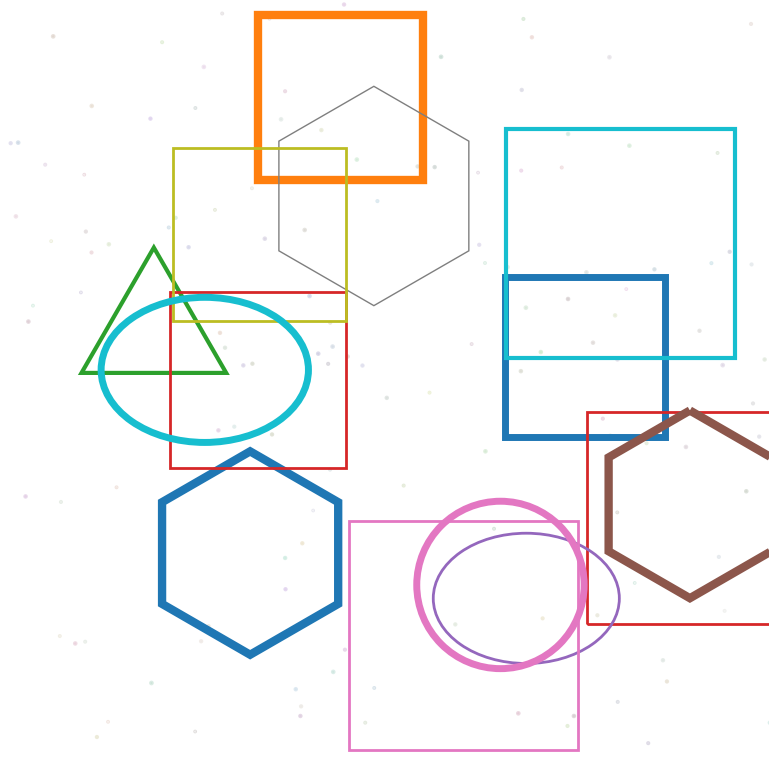[{"shape": "hexagon", "thickness": 3, "radius": 0.66, "center": [0.325, 0.282]}, {"shape": "square", "thickness": 2.5, "radius": 0.52, "center": [0.759, 0.536]}, {"shape": "square", "thickness": 3, "radius": 0.54, "center": [0.442, 0.874]}, {"shape": "triangle", "thickness": 1.5, "radius": 0.54, "center": [0.2, 0.57]}, {"shape": "square", "thickness": 1, "radius": 0.57, "center": [0.335, 0.506]}, {"shape": "square", "thickness": 1, "radius": 0.69, "center": [0.899, 0.327]}, {"shape": "oval", "thickness": 1, "radius": 0.6, "center": [0.684, 0.223]}, {"shape": "hexagon", "thickness": 3, "radius": 0.61, "center": [0.896, 0.345]}, {"shape": "square", "thickness": 1, "radius": 0.74, "center": [0.602, 0.175]}, {"shape": "circle", "thickness": 2.5, "radius": 0.54, "center": [0.65, 0.24]}, {"shape": "hexagon", "thickness": 0.5, "radius": 0.71, "center": [0.486, 0.745]}, {"shape": "square", "thickness": 1, "radius": 0.56, "center": [0.337, 0.695]}, {"shape": "square", "thickness": 1.5, "radius": 0.75, "center": [0.806, 0.683]}, {"shape": "oval", "thickness": 2.5, "radius": 0.67, "center": [0.266, 0.52]}]